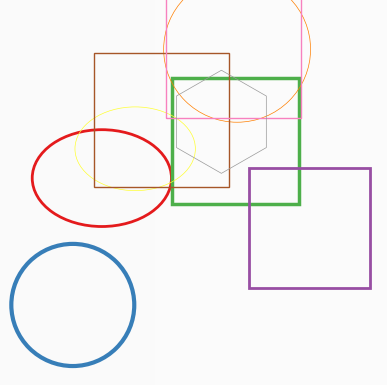[{"shape": "oval", "thickness": 2, "radius": 0.9, "center": [0.263, 0.537]}, {"shape": "circle", "thickness": 3, "radius": 0.79, "center": [0.188, 0.208]}, {"shape": "square", "thickness": 2.5, "radius": 0.82, "center": [0.607, 0.633]}, {"shape": "square", "thickness": 2, "radius": 0.78, "center": [0.799, 0.408]}, {"shape": "circle", "thickness": 0.5, "radius": 0.95, "center": [0.612, 0.872]}, {"shape": "oval", "thickness": 0.5, "radius": 0.78, "center": [0.349, 0.614]}, {"shape": "square", "thickness": 1, "radius": 0.87, "center": [0.418, 0.689]}, {"shape": "square", "thickness": 1, "radius": 0.87, "center": [0.604, 0.867]}, {"shape": "hexagon", "thickness": 0.5, "radius": 0.67, "center": [0.571, 0.684]}]